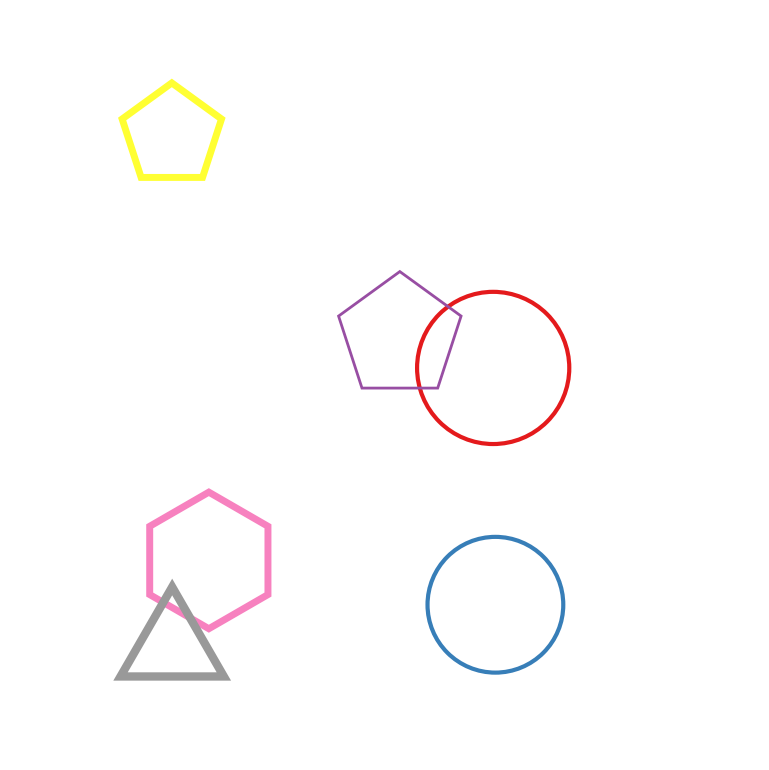[{"shape": "circle", "thickness": 1.5, "radius": 0.49, "center": [0.64, 0.522]}, {"shape": "circle", "thickness": 1.5, "radius": 0.44, "center": [0.643, 0.215]}, {"shape": "pentagon", "thickness": 1, "radius": 0.42, "center": [0.519, 0.564]}, {"shape": "pentagon", "thickness": 2.5, "radius": 0.34, "center": [0.223, 0.824]}, {"shape": "hexagon", "thickness": 2.5, "radius": 0.44, "center": [0.271, 0.272]}, {"shape": "triangle", "thickness": 3, "radius": 0.39, "center": [0.224, 0.16]}]